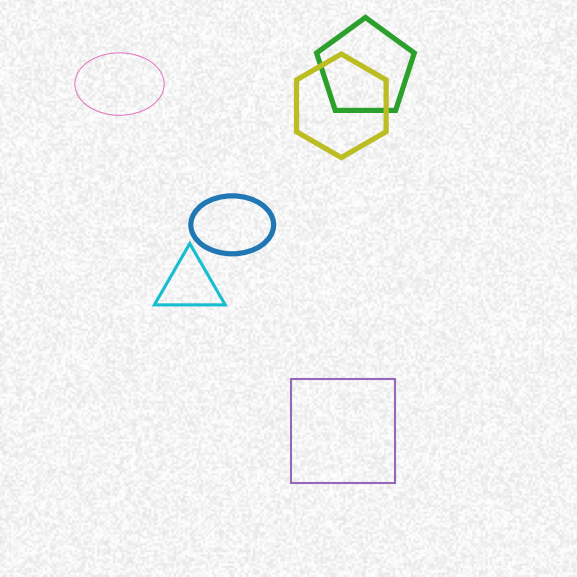[{"shape": "oval", "thickness": 2.5, "radius": 0.36, "center": [0.402, 0.61]}, {"shape": "pentagon", "thickness": 2.5, "radius": 0.44, "center": [0.633, 0.88]}, {"shape": "square", "thickness": 1, "radius": 0.45, "center": [0.594, 0.253]}, {"shape": "oval", "thickness": 0.5, "radius": 0.39, "center": [0.207, 0.854]}, {"shape": "hexagon", "thickness": 2.5, "radius": 0.45, "center": [0.591, 0.816]}, {"shape": "triangle", "thickness": 1.5, "radius": 0.35, "center": [0.329, 0.507]}]